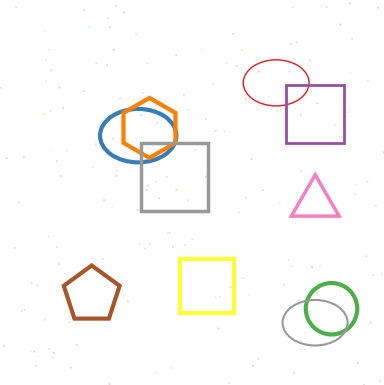[{"shape": "oval", "thickness": 1, "radius": 0.43, "center": [0.717, 0.785]}, {"shape": "oval", "thickness": 3, "radius": 0.5, "center": [0.359, 0.648]}, {"shape": "circle", "thickness": 3, "radius": 0.33, "center": [0.861, 0.198]}, {"shape": "square", "thickness": 2, "radius": 0.38, "center": [0.819, 0.704]}, {"shape": "hexagon", "thickness": 3, "radius": 0.39, "center": [0.388, 0.668]}, {"shape": "square", "thickness": 3, "radius": 0.35, "center": [0.538, 0.257]}, {"shape": "pentagon", "thickness": 3, "radius": 0.38, "center": [0.238, 0.234]}, {"shape": "triangle", "thickness": 2.5, "radius": 0.36, "center": [0.819, 0.474]}, {"shape": "square", "thickness": 2.5, "radius": 0.44, "center": [0.454, 0.541]}, {"shape": "oval", "thickness": 1.5, "radius": 0.42, "center": [0.818, 0.162]}]